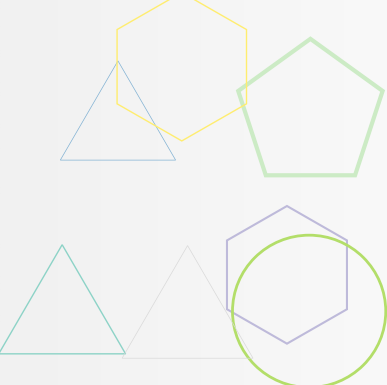[{"shape": "triangle", "thickness": 1, "radius": 0.94, "center": [0.16, 0.175]}, {"shape": "hexagon", "thickness": 1.5, "radius": 0.89, "center": [0.741, 0.286]}, {"shape": "triangle", "thickness": 0.5, "radius": 0.86, "center": [0.304, 0.67]}, {"shape": "circle", "thickness": 2, "radius": 0.99, "center": [0.798, 0.191]}, {"shape": "triangle", "thickness": 0.5, "radius": 0.98, "center": [0.484, 0.167]}, {"shape": "pentagon", "thickness": 3, "radius": 0.98, "center": [0.801, 0.703]}, {"shape": "hexagon", "thickness": 1, "radius": 0.96, "center": [0.469, 0.827]}]